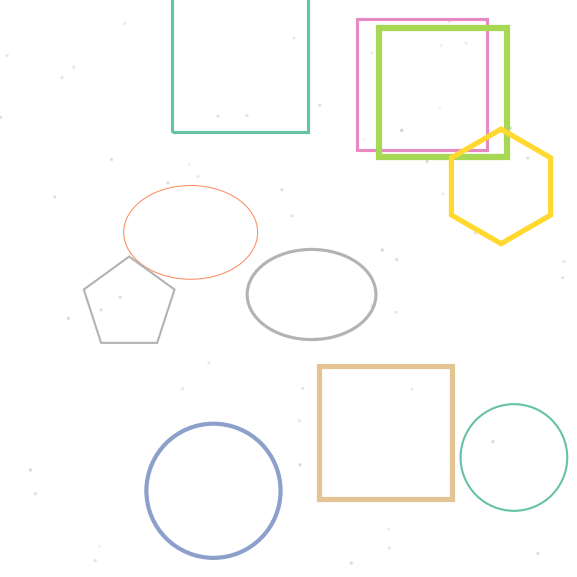[{"shape": "circle", "thickness": 1, "radius": 0.46, "center": [0.89, 0.207]}, {"shape": "square", "thickness": 1.5, "radius": 0.59, "center": [0.416, 0.887]}, {"shape": "oval", "thickness": 0.5, "radius": 0.58, "center": [0.33, 0.597]}, {"shape": "circle", "thickness": 2, "radius": 0.58, "center": [0.37, 0.149]}, {"shape": "square", "thickness": 1.5, "radius": 0.56, "center": [0.731, 0.853]}, {"shape": "square", "thickness": 3, "radius": 0.56, "center": [0.767, 0.839]}, {"shape": "hexagon", "thickness": 2.5, "radius": 0.5, "center": [0.868, 0.676]}, {"shape": "square", "thickness": 2.5, "radius": 0.58, "center": [0.668, 0.25]}, {"shape": "pentagon", "thickness": 1, "radius": 0.41, "center": [0.224, 0.472]}, {"shape": "oval", "thickness": 1.5, "radius": 0.56, "center": [0.539, 0.489]}]